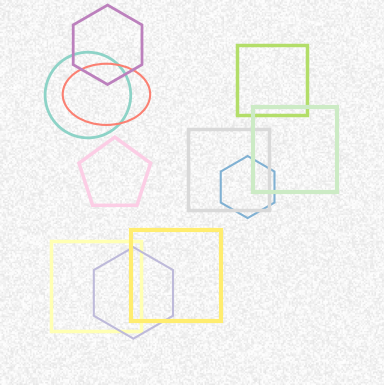[{"shape": "circle", "thickness": 2, "radius": 0.56, "center": [0.228, 0.753]}, {"shape": "square", "thickness": 2.5, "radius": 0.58, "center": [0.249, 0.257]}, {"shape": "hexagon", "thickness": 1.5, "radius": 0.59, "center": [0.346, 0.239]}, {"shape": "oval", "thickness": 1.5, "radius": 0.57, "center": [0.276, 0.755]}, {"shape": "hexagon", "thickness": 1.5, "radius": 0.4, "center": [0.643, 0.514]}, {"shape": "square", "thickness": 2.5, "radius": 0.45, "center": [0.706, 0.791]}, {"shape": "pentagon", "thickness": 2.5, "radius": 0.49, "center": [0.298, 0.546]}, {"shape": "square", "thickness": 2.5, "radius": 0.53, "center": [0.594, 0.559]}, {"shape": "hexagon", "thickness": 2, "radius": 0.52, "center": [0.279, 0.884]}, {"shape": "square", "thickness": 3, "radius": 0.55, "center": [0.766, 0.612]}, {"shape": "square", "thickness": 3, "radius": 0.59, "center": [0.457, 0.284]}]